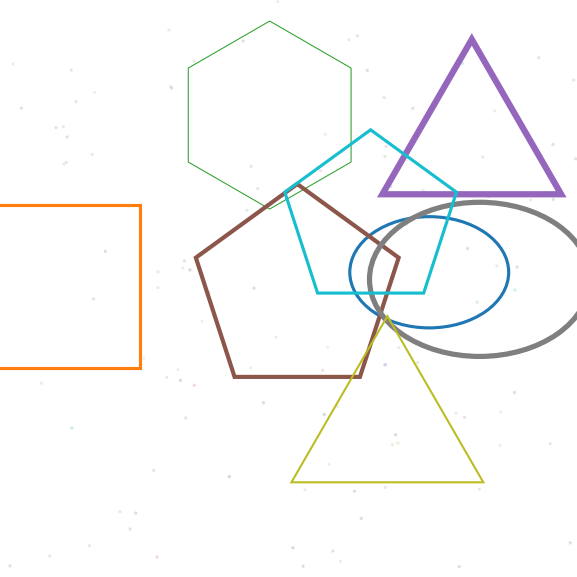[{"shape": "oval", "thickness": 1.5, "radius": 0.69, "center": [0.743, 0.528]}, {"shape": "square", "thickness": 1.5, "radius": 0.7, "center": [0.102, 0.503]}, {"shape": "hexagon", "thickness": 0.5, "radius": 0.81, "center": [0.467, 0.8]}, {"shape": "triangle", "thickness": 3, "radius": 0.89, "center": [0.817, 0.752]}, {"shape": "pentagon", "thickness": 2, "radius": 0.92, "center": [0.515, 0.496]}, {"shape": "oval", "thickness": 2.5, "radius": 0.95, "center": [0.83, 0.515]}, {"shape": "triangle", "thickness": 1, "radius": 0.96, "center": [0.671, 0.26]}, {"shape": "pentagon", "thickness": 1.5, "radius": 0.78, "center": [0.642, 0.618]}]